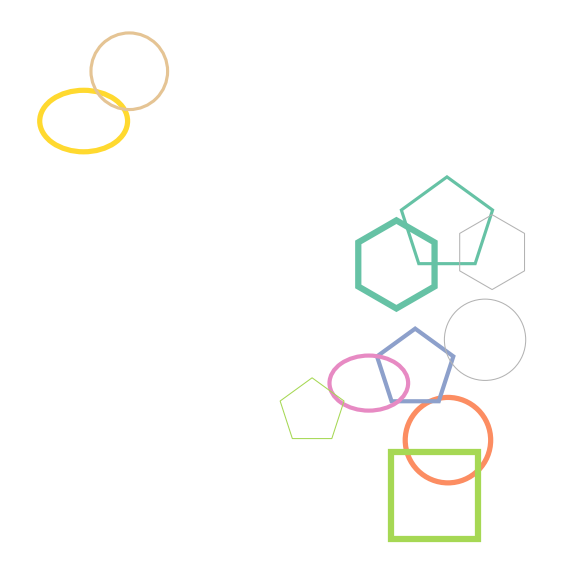[{"shape": "pentagon", "thickness": 1.5, "radius": 0.42, "center": [0.774, 0.61]}, {"shape": "hexagon", "thickness": 3, "radius": 0.38, "center": [0.686, 0.541]}, {"shape": "circle", "thickness": 2.5, "radius": 0.37, "center": [0.776, 0.237]}, {"shape": "pentagon", "thickness": 2, "radius": 0.35, "center": [0.719, 0.361]}, {"shape": "oval", "thickness": 2, "radius": 0.34, "center": [0.639, 0.336]}, {"shape": "square", "thickness": 3, "radius": 0.38, "center": [0.752, 0.141]}, {"shape": "pentagon", "thickness": 0.5, "radius": 0.29, "center": [0.54, 0.287]}, {"shape": "oval", "thickness": 2.5, "radius": 0.38, "center": [0.145, 0.79]}, {"shape": "circle", "thickness": 1.5, "radius": 0.33, "center": [0.224, 0.876]}, {"shape": "hexagon", "thickness": 0.5, "radius": 0.32, "center": [0.852, 0.563]}, {"shape": "circle", "thickness": 0.5, "radius": 0.35, "center": [0.84, 0.411]}]